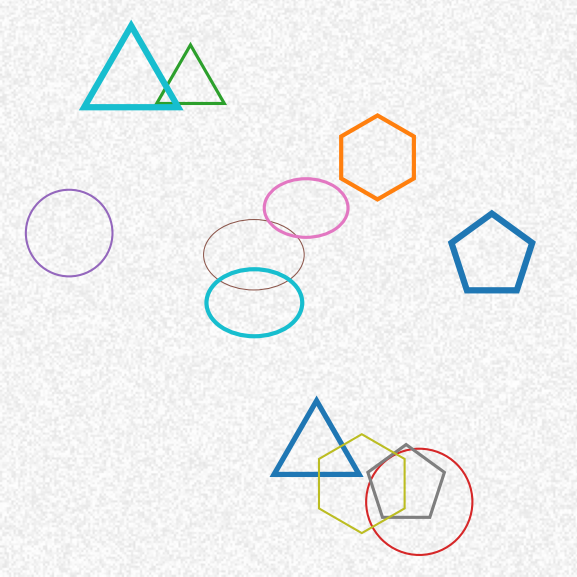[{"shape": "pentagon", "thickness": 3, "radius": 0.37, "center": [0.852, 0.556]}, {"shape": "triangle", "thickness": 2.5, "radius": 0.43, "center": [0.548, 0.22]}, {"shape": "hexagon", "thickness": 2, "radius": 0.36, "center": [0.654, 0.727]}, {"shape": "triangle", "thickness": 1.5, "radius": 0.34, "center": [0.33, 0.854]}, {"shape": "circle", "thickness": 1, "radius": 0.46, "center": [0.726, 0.13]}, {"shape": "circle", "thickness": 1, "radius": 0.38, "center": [0.12, 0.596]}, {"shape": "oval", "thickness": 0.5, "radius": 0.44, "center": [0.44, 0.558]}, {"shape": "oval", "thickness": 1.5, "radius": 0.36, "center": [0.53, 0.639]}, {"shape": "pentagon", "thickness": 1.5, "radius": 0.35, "center": [0.703, 0.16]}, {"shape": "hexagon", "thickness": 1, "radius": 0.43, "center": [0.626, 0.162]}, {"shape": "triangle", "thickness": 3, "radius": 0.47, "center": [0.227, 0.86]}, {"shape": "oval", "thickness": 2, "radius": 0.41, "center": [0.44, 0.475]}]